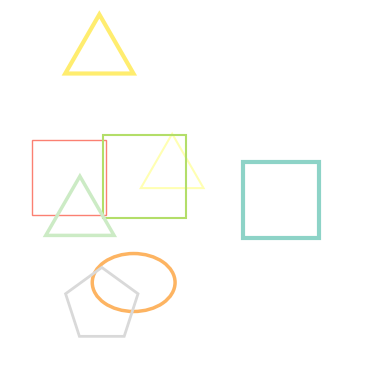[{"shape": "square", "thickness": 3, "radius": 0.49, "center": [0.73, 0.48]}, {"shape": "triangle", "thickness": 1.5, "radius": 0.47, "center": [0.447, 0.558]}, {"shape": "square", "thickness": 1, "radius": 0.48, "center": [0.179, 0.538]}, {"shape": "oval", "thickness": 2.5, "radius": 0.54, "center": [0.347, 0.266]}, {"shape": "square", "thickness": 1.5, "radius": 0.54, "center": [0.374, 0.542]}, {"shape": "pentagon", "thickness": 2, "radius": 0.49, "center": [0.264, 0.206]}, {"shape": "triangle", "thickness": 2.5, "radius": 0.51, "center": [0.208, 0.44]}, {"shape": "triangle", "thickness": 3, "radius": 0.51, "center": [0.258, 0.86]}]